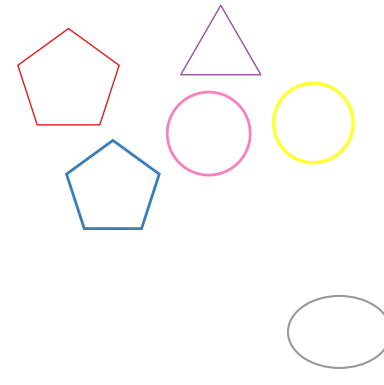[{"shape": "pentagon", "thickness": 1, "radius": 0.69, "center": [0.178, 0.788]}, {"shape": "pentagon", "thickness": 2, "radius": 0.63, "center": [0.293, 0.509]}, {"shape": "triangle", "thickness": 1, "radius": 0.6, "center": [0.574, 0.866]}, {"shape": "circle", "thickness": 2.5, "radius": 0.52, "center": [0.814, 0.681]}, {"shape": "circle", "thickness": 2, "radius": 0.54, "center": [0.542, 0.653]}, {"shape": "oval", "thickness": 1.5, "radius": 0.67, "center": [0.882, 0.138]}]